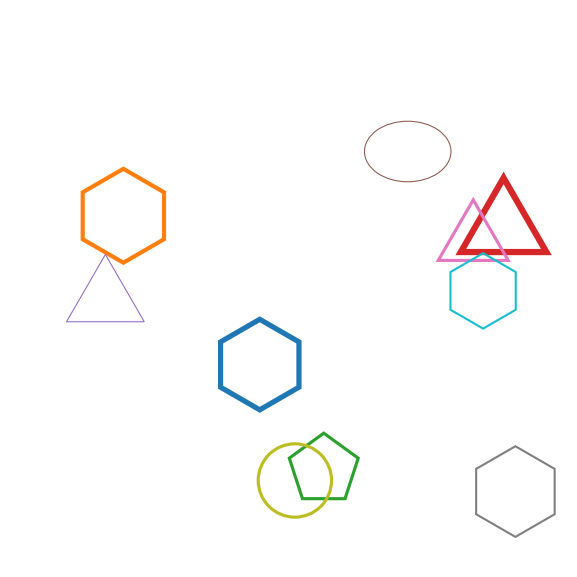[{"shape": "hexagon", "thickness": 2.5, "radius": 0.39, "center": [0.45, 0.368]}, {"shape": "hexagon", "thickness": 2, "radius": 0.41, "center": [0.214, 0.626]}, {"shape": "pentagon", "thickness": 1.5, "radius": 0.31, "center": [0.561, 0.186]}, {"shape": "triangle", "thickness": 3, "radius": 0.43, "center": [0.872, 0.605]}, {"shape": "triangle", "thickness": 0.5, "radius": 0.39, "center": [0.182, 0.481]}, {"shape": "oval", "thickness": 0.5, "radius": 0.37, "center": [0.706, 0.737]}, {"shape": "triangle", "thickness": 1.5, "radius": 0.35, "center": [0.819, 0.583]}, {"shape": "hexagon", "thickness": 1, "radius": 0.39, "center": [0.892, 0.148]}, {"shape": "circle", "thickness": 1.5, "radius": 0.32, "center": [0.511, 0.167]}, {"shape": "hexagon", "thickness": 1, "radius": 0.33, "center": [0.837, 0.495]}]